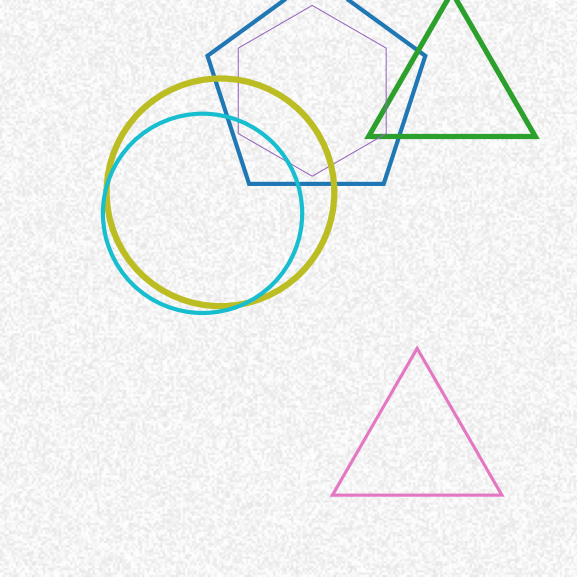[{"shape": "pentagon", "thickness": 2, "radius": 0.99, "center": [0.548, 0.841]}, {"shape": "triangle", "thickness": 2.5, "radius": 0.83, "center": [0.783, 0.846]}, {"shape": "hexagon", "thickness": 0.5, "radius": 0.74, "center": [0.541, 0.842]}, {"shape": "triangle", "thickness": 1.5, "radius": 0.85, "center": [0.722, 0.226]}, {"shape": "circle", "thickness": 3, "radius": 0.99, "center": [0.382, 0.666]}, {"shape": "circle", "thickness": 2, "radius": 0.86, "center": [0.351, 0.63]}]